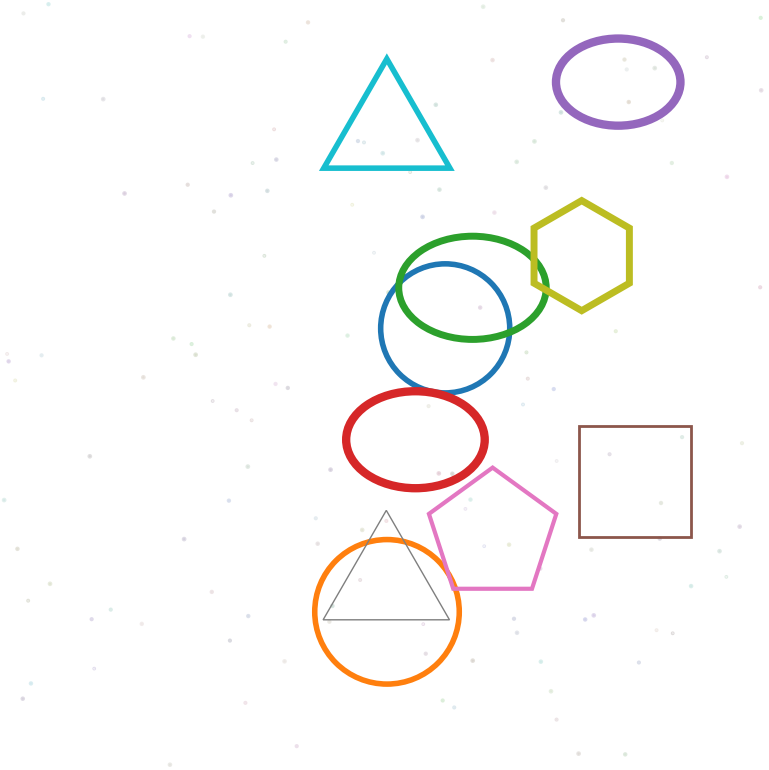[{"shape": "circle", "thickness": 2, "radius": 0.42, "center": [0.578, 0.574]}, {"shape": "circle", "thickness": 2, "radius": 0.47, "center": [0.503, 0.205]}, {"shape": "oval", "thickness": 2.5, "radius": 0.48, "center": [0.614, 0.626]}, {"shape": "oval", "thickness": 3, "radius": 0.45, "center": [0.54, 0.429]}, {"shape": "oval", "thickness": 3, "radius": 0.4, "center": [0.803, 0.893]}, {"shape": "square", "thickness": 1, "radius": 0.36, "center": [0.825, 0.375]}, {"shape": "pentagon", "thickness": 1.5, "radius": 0.43, "center": [0.64, 0.306]}, {"shape": "triangle", "thickness": 0.5, "radius": 0.47, "center": [0.502, 0.242]}, {"shape": "hexagon", "thickness": 2.5, "radius": 0.36, "center": [0.755, 0.668]}, {"shape": "triangle", "thickness": 2, "radius": 0.47, "center": [0.502, 0.829]}]